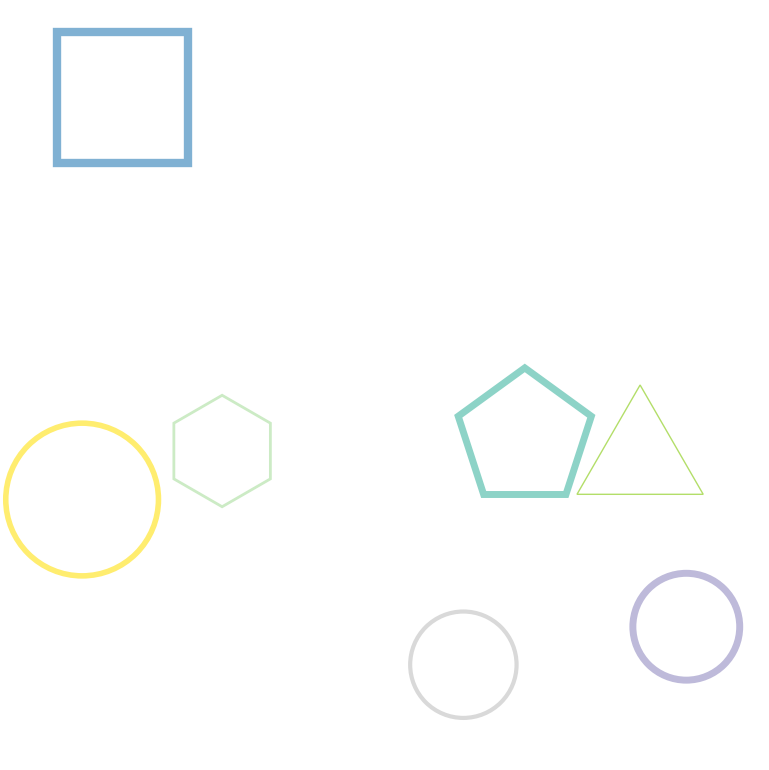[{"shape": "pentagon", "thickness": 2.5, "radius": 0.45, "center": [0.682, 0.431]}, {"shape": "circle", "thickness": 2.5, "radius": 0.35, "center": [0.891, 0.186]}, {"shape": "square", "thickness": 3, "radius": 0.42, "center": [0.159, 0.873]}, {"shape": "triangle", "thickness": 0.5, "radius": 0.47, "center": [0.831, 0.405]}, {"shape": "circle", "thickness": 1.5, "radius": 0.35, "center": [0.602, 0.137]}, {"shape": "hexagon", "thickness": 1, "radius": 0.36, "center": [0.288, 0.414]}, {"shape": "circle", "thickness": 2, "radius": 0.5, "center": [0.107, 0.351]}]